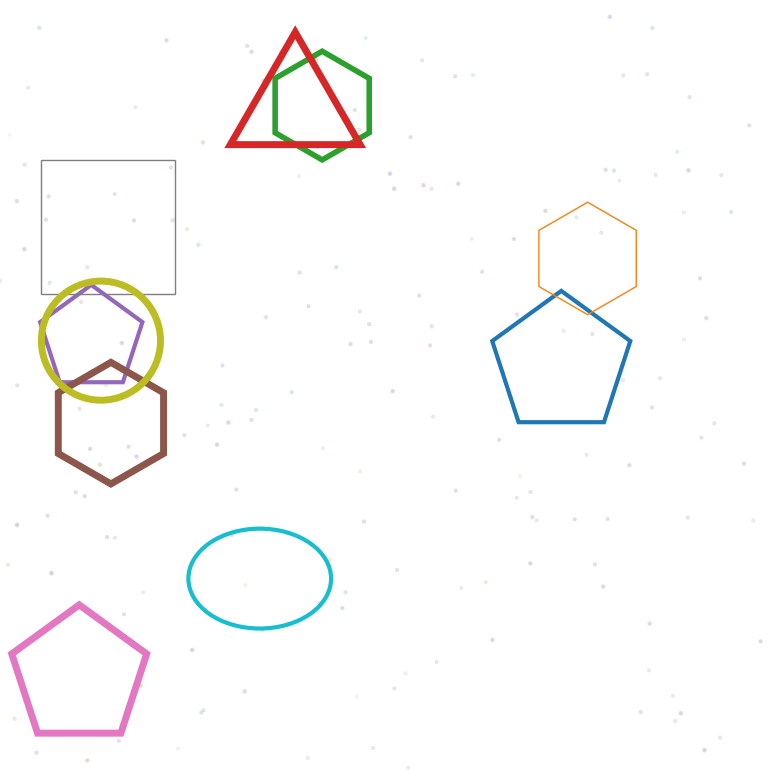[{"shape": "pentagon", "thickness": 1.5, "radius": 0.47, "center": [0.729, 0.528]}, {"shape": "hexagon", "thickness": 0.5, "radius": 0.36, "center": [0.763, 0.664]}, {"shape": "hexagon", "thickness": 2, "radius": 0.35, "center": [0.418, 0.863]}, {"shape": "triangle", "thickness": 2.5, "radius": 0.49, "center": [0.383, 0.861]}, {"shape": "pentagon", "thickness": 1.5, "radius": 0.35, "center": [0.119, 0.56]}, {"shape": "hexagon", "thickness": 2.5, "radius": 0.39, "center": [0.144, 0.45]}, {"shape": "pentagon", "thickness": 2.5, "radius": 0.46, "center": [0.103, 0.122]}, {"shape": "square", "thickness": 0.5, "radius": 0.43, "center": [0.14, 0.705]}, {"shape": "circle", "thickness": 2.5, "radius": 0.39, "center": [0.131, 0.558]}, {"shape": "oval", "thickness": 1.5, "radius": 0.46, "center": [0.337, 0.249]}]